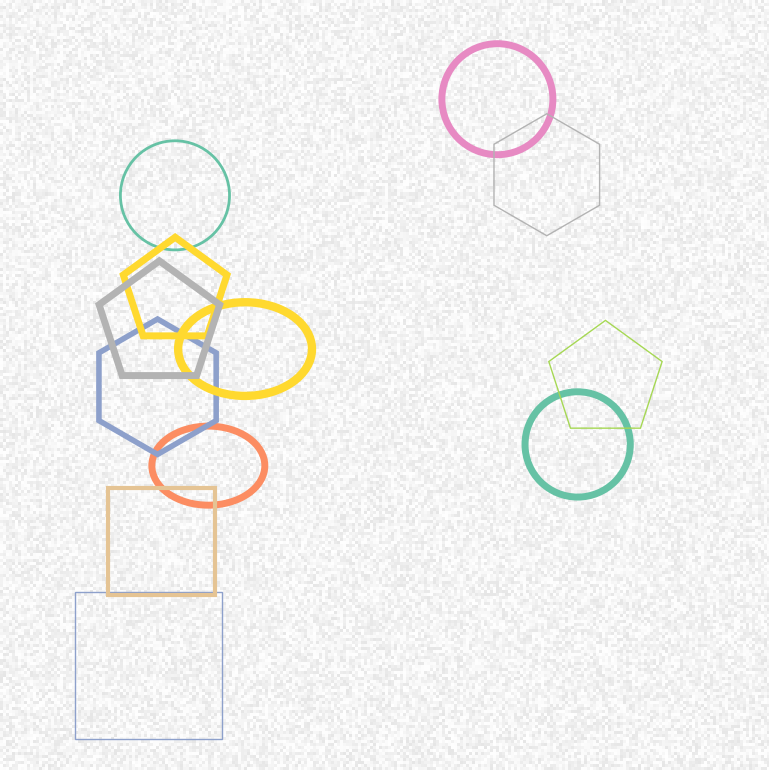[{"shape": "circle", "thickness": 1, "radius": 0.35, "center": [0.227, 0.746]}, {"shape": "circle", "thickness": 2.5, "radius": 0.34, "center": [0.75, 0.423]}, {"shape": "oval", "thickness": 2.5, "radius": 0.37, "center": [0.271, 0.395]}, {"shape": "hexagon", "thickness": 2, "radius": 0.44, "center": [0.205, 0.498]}, {"shape": "square", "thickness": 0.5, "radius": 0.48, "center": [0.193, 0.136]}, {"shape": "circle", "thickness": 2.5, "radius": 0.36, "center": [0.646, 0.871]}, {"shape": "pentagon", "thickness": 0.5, "radius": 0.39, "center": [0.786, 0.507]}, {"shape": "pentagon", "thickness": 2.5, "radius": 0.35, "center": [0.227, 0.621]}, {"shape": "oval", "thickness": 3, "radius": 0.43, "center": [0.318, 0.547]}, {"shape": "square", "thickness": 1.5, "radius": 0.35, "center": [0.209, 0.297]}, {"shape": "pentagon", "thickness": 2.5, "radius": 0.41, "center": [0.207, 0.579]}, {"shape": "hexagon", "thickness": 0.5, "radius": 0.4, "center": [0.71, 0.773]}]